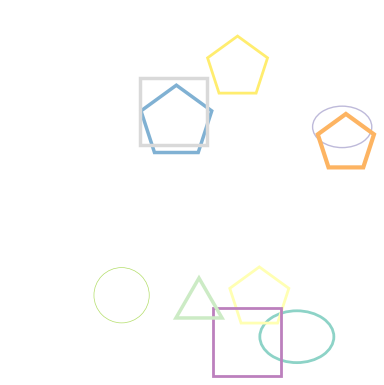[{"shape": "oval", "thickness": 2, "radius": 0.48, "center": [0.771, 0.125]}, {"shape": "pentagon", "thickness": 2, "radius": 0.4, "center": [0.674, 0.226]}, {"shape": "oval", "thickness": 1, "radius": 0.38, "center": [0.889, 0.67]}, {"shape": "pentagon", "thickness": 2.5, "radius": 0.48, "center": [0.458, 0.682]}, {"shape": "pentagon", "thickness": 3, "radius": 0.38, "center": [0.898, 0.627]}, {"shape": "circle", "thickness": 0.5, "radius": 0.36, "center": [0.316, 0.233]}, {"shape": "square", "thickness": 2.5, "radius": 0.43, "center": [0.451, 0.709]}, {"shape": "square", "thickness": 2, "radius": 0.45, "center": [0.642, 0.111]}, {"shape": "triangle", "thickness": 2.5, "radius": 0.35, "center": [0.517, 0.209]}, {"shape": "pentagon", "thickness": 2, "radius": 0.41, "center": [0.617, 0.824]}]